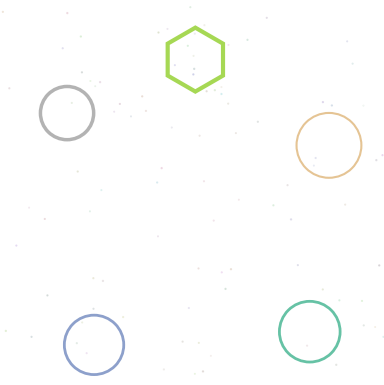[{"shape": "circle", "thickness": 2, "radius": 0.39, "center": [0.805, 0.138]}, {"shape": "circle", "thickness": 2, "radius": 0.39, "center": [0.244, 0.104]}, {"shape": "hexagon", "thickness": 3, "radius": 0.41, "center": [0.507, 0.845]}, {"shape": "circle", "thickness": 1.5, "radius": 0.42, "center": [0.854, 0.622]}, {"shape": "circle", "thickness": 2.5, "radius": 0.35, "center": [0.174, 0.706]}]